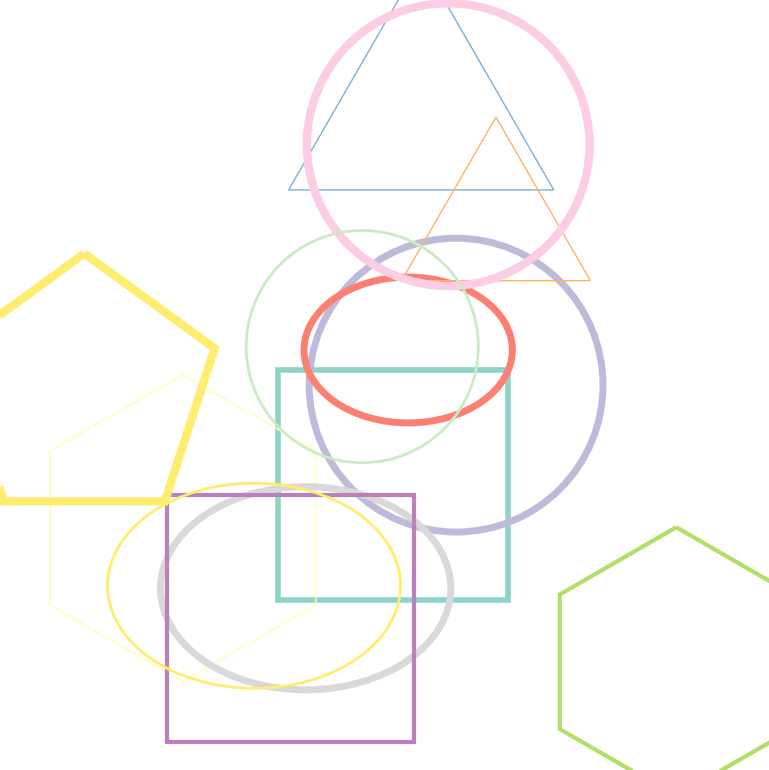[{"shape": "square", "thickness": 2, "radius": 0.75, "center": [0.511, 0.371]}, {"shape": "hexagon", "thickness": 0.5, "radius": 1.0, "center": [0.238, 0.314]}, {"shape": "circle", "thickness": 2.5, "radius": 0.95, "center": [0.592, 0.5]}, {"shape": "oval", "thickness": 2.5, "radius": 0.68, "center": [0.53, 0.545]}, {"shape": "triangle", "thickness": 0.5, "radius": 0.99, "center": [0.547, 0.853]}, {"shape": "triangle", "thickness": 0.5, "radius": 0.71, "center": [0.644, 0.706]}, {"shape": "hexagon", "thickness": 1.5, "radius": 0.87, "center": [0.878, 0.141]}, {"shape": "circle", "thickness": 3, "radius": 0.92, "center": [0.582, 0.812]}, {"shape": "oval", "thickness": 2.5, "radius": 0.94, "center": [0.397, 0.236]}, {"shape": "square", "thickness": 1.5, "radius": 0.8, "center": [0.377, 0.197]}, {"shape": "circle", "thickness": 1, "radius": 0.75, "center": [0.47, 0.55]}, {"shape": "pentagon", "thickness": 3, "radius": 0.89, "center": [0.11, 0.493]}, {"shape": "oval", "thickness": 1, "radius": 0.95, "center": [0.33, 0.239]}]